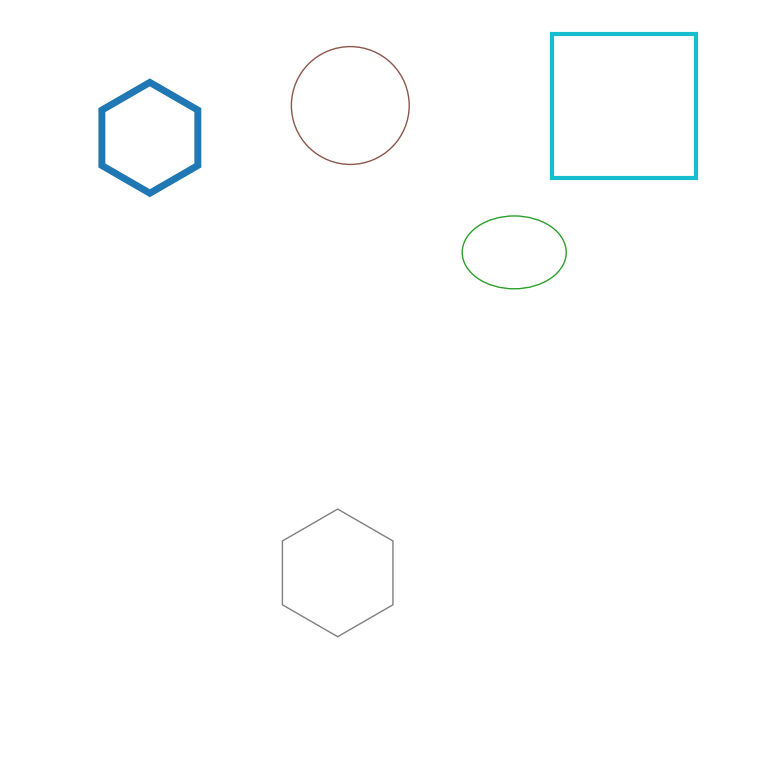[{"shape": "hexagon", "thickness": 2.5, "radius": 0.36, "center": [0.195, 0.821]}, {"shape": "oval", "thickness": 0.5, "radius": 0.34, "center": [0.668, 0.672]}, {"shape": "circle", "thickness": 0.5, "radius": 0.38, "center": [0.455, 0.863]}, {"shape": "hexagon", "thickness": 0.5, "radius": 0.41, "center": [0.439, 0.256]}, {"shape": "square", "thickness": 1.5, "radius": 0.47, "center": [0.811, 0.862]}]